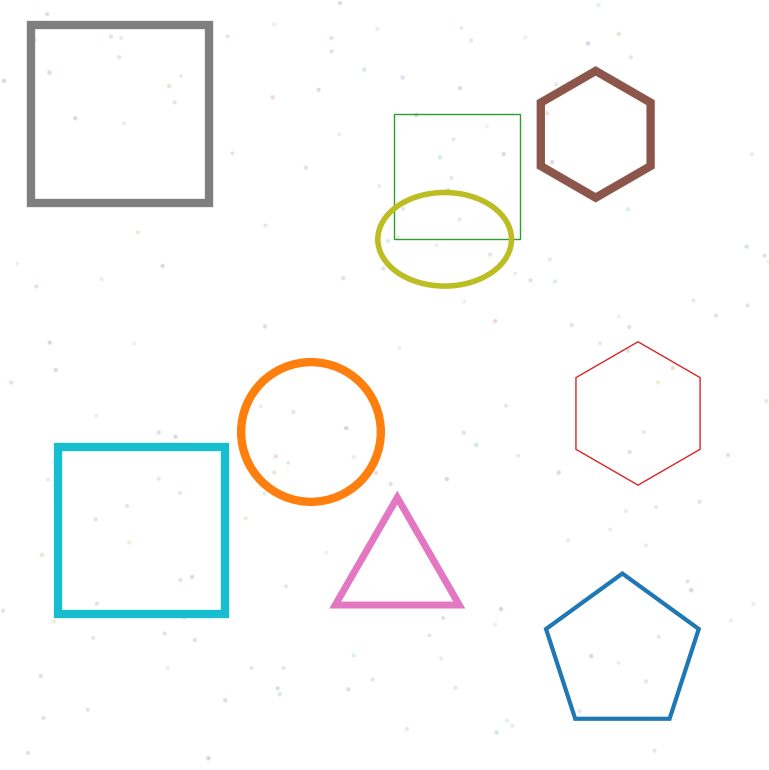[{"shape": "pentagon", "thickness": 1.5, "radius": 0.52, "center": [0.808, 0.151]}, {"shape": "circle", "thickness": 3, "radius": 0.45, "center": [0.404, 0.439]}, {"shape": "square", "thickness": 0.5, "radius": 0.41, "center": [0.593, 0.771]}, {"shape": "hexagon", "thickness": 0.5, "radius": 0.47, "center": [0.829, 0.463]}, {"shape": "hexagon", "thickness": 3, "radius": 0.41, "center": [0.774, 0.826]}, {"shape": "triangle", "thickness": 2.5, "radius": 0.47, "center": [0.516, 0.261]}, {"shape": "square", "thickness": 3, "radius": 0.58, "center": [0.156, 0.852]}, {"shape": "oval", "thickness": 2, "radius": 0.43, "center": [0.577, 0.689]}, {"shape": "square", "thickness": 3, "radius": 0.54, "center": [0.184, 0.311]}]